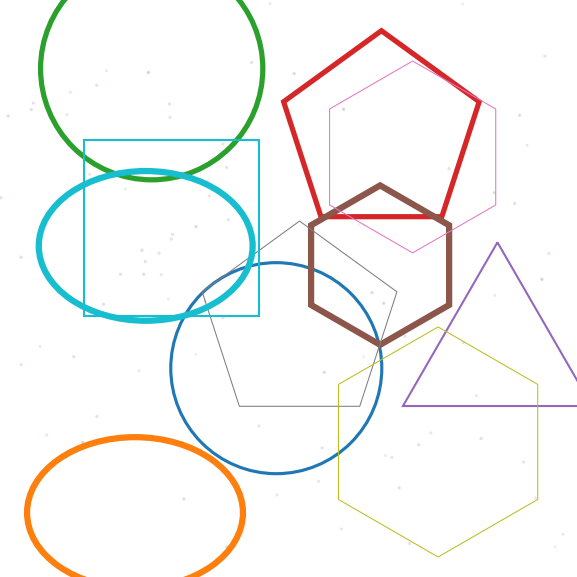[{"shape": "circle", "thickness": 1.5, "radius": 0.91, "center": [0.478, 0.362]}, {"shape": "oval", "thickness": 3, "radius": 0.93, "center": [0.234, 0.111]}, {"shape": "circle", "thickness": 2.5, "radius": 0.96, "center": [0.263, 0.88]}, {"shape": "pentagon", "thickness": 2.5, "radius": 0.89, "center": [0.66, 0.768]}, {"shape": "triangle", "thickness": 1, "radius": 0.94, "center": [0.861, 0.391]}, {"shape": "hexagon", "thickness": 3, "radius": 0.69, "center": [0.658, 0.54]}, {"shape": "hexagon", "thickness": 0.5, "radius": 0.83, "center": [0.715, 0.727]}, {"shape": "pentagon", "thickness": 0.5, "radius": 0.89, "center": [0.519, 0.439]}, {"shape": "hexagon", "thickness": 0.5, "radius": 1.0, "center": [0.759, 0.234]}, {"shape": "oval", "thickness": 3, "radius": 0.93, "center": [0.252, 0.573]}, {"shape": "square", "thickness": 1, "radius": 0.76, "center": [0.297, 0.604]}]